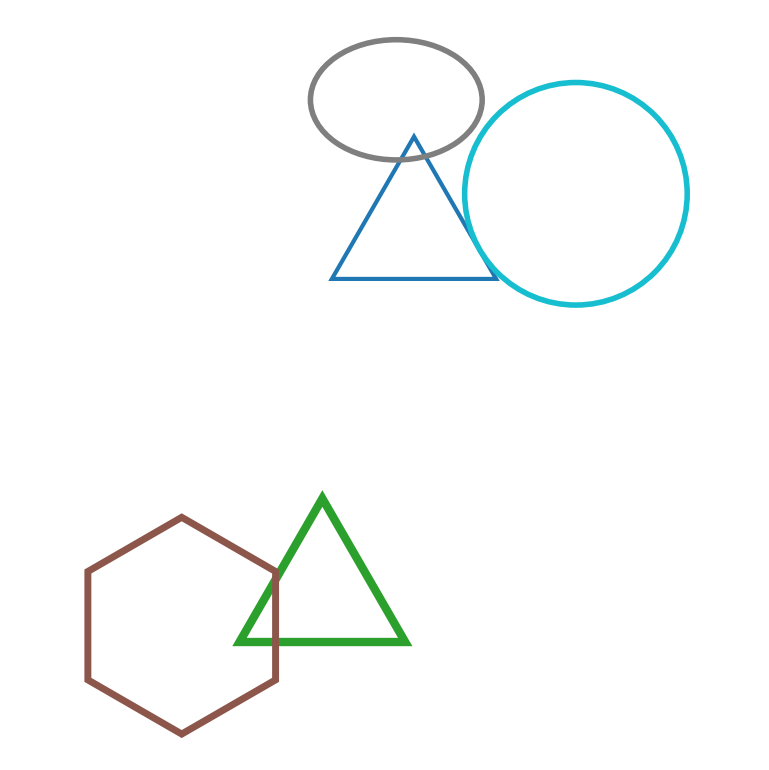[{"shape": "triangle", "thickness": 1.5, "radius": 0.62, "center": [0.538, 0.699]}, {"shape": "triangle", "thickness": 3, "radius": 0.62, "center": [0.419, 0.228]}, {"shape": "hexagon", "thickness": 2.5, "radius": 0.7, "center": [0.236, 0.187]}, {"shape": "oval", "thickness": 2, "radius": 0.56, "center": [0.515, 0.87]}, {"shape": "circle", "thickness": 2, "radius": 0.72, "center": [0.748, 0.748]}]